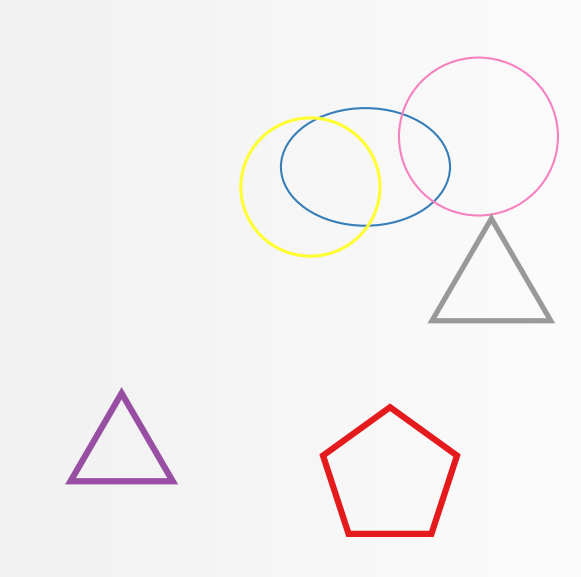[{"shape": "pentagon", "thickness": 3, "radius": 0.61, "center": [0.671, 0.173]}, {"shape": "oval", "thickness": 1, "radius": 0.73, "center": [0.629, 0.71]}, {"shape": "triangle", "thickness": 3, "radius": 0.51, "center": [0.209, 0.217]}, {"shape": "circle", "thickness": 1.5, "radius": 0.6, "center": [0.534, 0.675]}, {"shape": "circle", "thickness": 1, "radius": 0.68, "center": [0.823, 0.763]}, {"shape": "triangle", "thickness": 2.5, "radius": 0.59, "center": [0.845, 0.503]}]